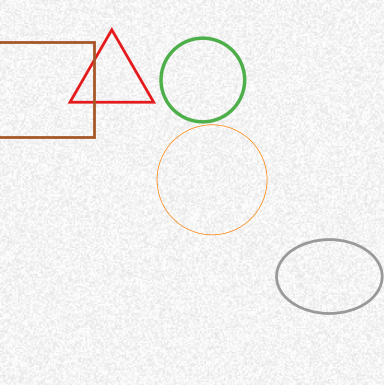[{"shape": "triangle", "thickness": 2, "radius": 0.63, "center": [0.29, 0.797]}, {"shape": "circle", "thickness": 2.5, "radius": 0.54, "center": [0.527, 0.792]}, {"shape": "circle", "thickness": 0.5, "radius": 0.71, "center": [0.551, 0.533]}, {"shape": "square", "thickness": 2, "radius": 0.62, "center": [0.119, 0.768]}, {"shape": "oval", "thickness": 2, "radius": 0.69, "center": [0.855, 0.282]}]